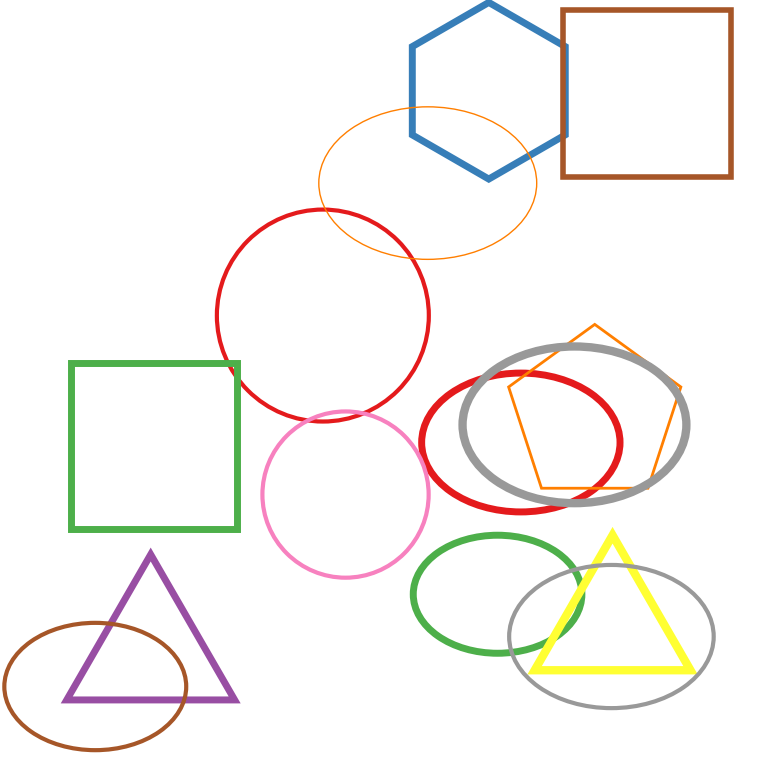[{"shape": "oval", "thickness": 2.5, "radius": 0.64, "center": [0.676, 0.425]}, {"shape": "circle", "thickness": 1.5, "radius": 0.69, "center": [0.419, 0.59]}, {"shape": "hexagon", "thickness": 2.5, "radius": 0.57, "center": [0.635, 0.882]}, {"shape": "oval", "thickness": 2.5, "radius": 0.55, "center": [0.646, 0.228]}, {"shape": "square", "thickness": 2.5, "radius": 0.54, "center": [0.2, 0.421]}, {"shape": "triangle", "thickness": 2.5, "radius": 0.63, "center": [0.196, 0.154]}, {"shape": "pentagon", "thickness": 1, "radius": 0.59, "center": [0.772, 0.461]}, {"shape": "oval", "thickness": 0.5, "radius": 0.71, "center": [0.556, 0.762]}, {"shape": "triangle", "thickness": 3, "radius": 0.58, "center": [0.796, 0.188]}, {"shape": "square", "thickness": 2, "radius": 0.54, "center": [0.84, 0.879]}, {"shape": "oval", "thickness": 1.5, "radius": 0.59, "center": [0.124, 0.108]}, {"shape": "circle", "thickness": 1.5, "radius": 0.54, "center": [0.449, 0.358]}, {"shape": "oval", "thickness": 3, "radius": 0.73, "center": [0.746, 0.448]}, {"shape": "oval", "thickness": 1.5, "radius": 0.66, "center": [0.794, 0.173]}]